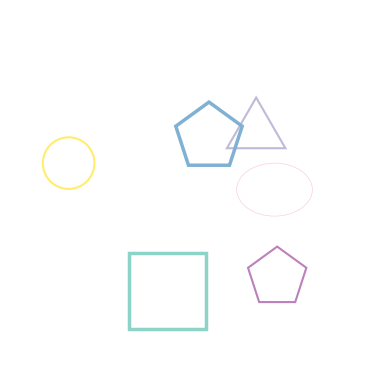[{"shape": "square", "thickness": 2.5, "radius": 0.5, "center": [0.436, 0.244]}, {"shape": "triangle", "thickness": 1.5, "radius": 0.44, "center": [0.665, 0.659]}, {"shape": "pentagon", "thickness": 2.5, "radius": 0.45, "center": [0.543, 0.644]}, {"shape": "oval", "thickness": 0.5, "radius": 0.49, "center": [0.713, 0.507]}, {"shape": "pentagon", "thickness": 1.5, "radius": 0.4, "center": [0.72, 0.28]}, {"shape": "circle", "thickness": 1.5, "radius": 0.34, "center": [0.178, 0.576]}]